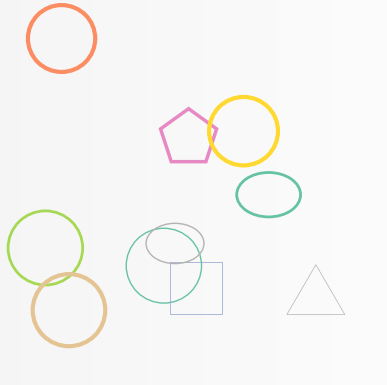[{"shape": "oval", "thickness": 2, "radius": 0.41, "center": [0.693, 0.494]}, {"shape": "circle", "thickness": 1, "radius": 0.49, "center": [0.423, 0.31]}, {"shape": "circle", "thickness": 3, "radius": 0.43, "center": [0.159, 0.9]}, {"shape": "square", "thickness": 0.5, "radius": 0.34, "center": [0.506, 0.251]}, {"shape": "pentagon", "thickness": 2.5, "radius": 0.38, "center": [0.487, 0.642]}, {"shape": "circle", "thickness": 2, "radius": 0.48, "center": [0.117, 0.356]}, {"shape": "circle", "thickness": 3, "radius": 0.44, "center": [0.629, 0.659]}, {"shape": "circle", "thickness": 3, "radius": 0.47, "center": [0.178, 0.194]}, {"shape": "triangle", "thickness": 0.5, "radius": 0.43, "center": [0.815, 0.226]}, {"shape": "oval", "thickness": 1, "radius": 0.37, "center": [0.452, 0.368]}]